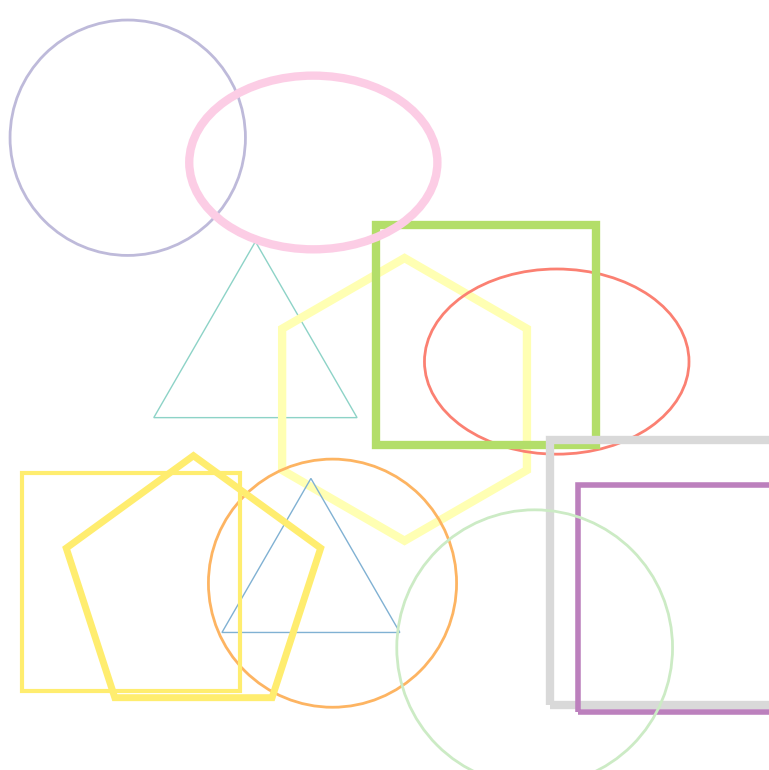[{"shape": "triangle", "thickness": 0.5, "radius": 0.76, "center": [0.332, 0.534]}, {"shape": "hexagon", "thickness": 3, "radius": 0.92, "center": [0.525, 0.481]}, {"shape": "circle", "thickness": 1, "radius": 0.76, "center": [0.166, 0.821]}, {"shape": "oval", "thickness": 1, "radius": 0.86, "center": [0.723, 0.53]}, {"shape": "triangle", "thickness": 0.5, "radius": 0.67, "center": [0.404, 0.245]}, {"shape": "circle", "thickness": 1, "radius": 0.81, "center": [0.432, 0.243]}, {"shape": "square", "thickness": 3, "radius": 0.71, "center": [0.631, 0.565]}, {"shape": "oval", "thickness": 3, "radius": 0.81, "center": [0.407, 0.789]}, {"shape": "square", "thickness": 3, "radius": 0.86, "center": [0.885, 0.256]}, {"shape": "square", "thickness": 2, "radius": 0.74, "center": [0.898, 0.223]}, {"shape": "circle", "thickness": 1, "radius": 0.9, "center": [0.694, 0.159]}, {"shape": "square", "thickness": 1.5, "radius": 0.71, "center": [0.171, 0.244]}, {"shape": "pentagon", "thickness": 2.5, "radius": 0.87, "center": [0.251, 0.234]}]